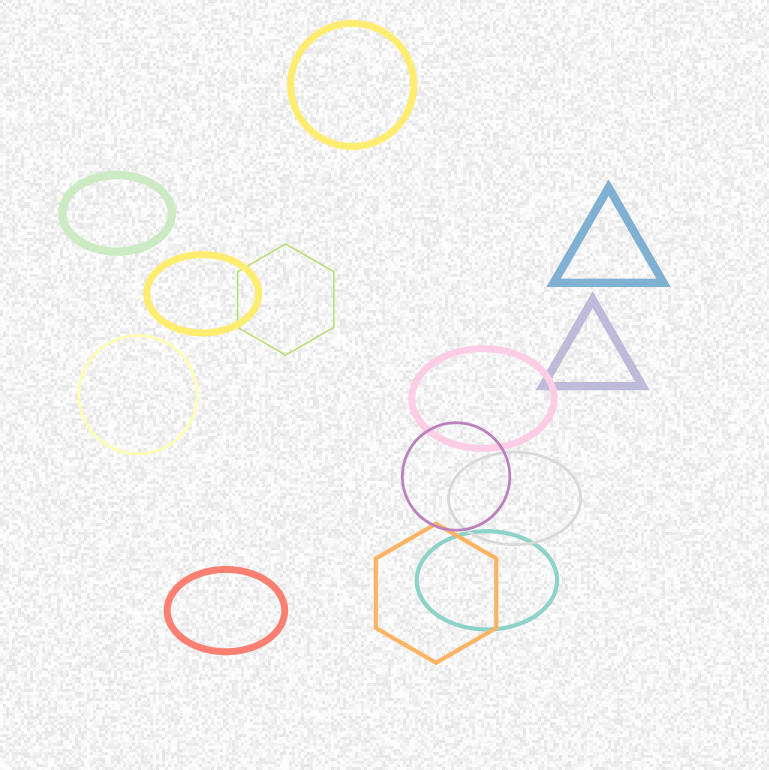[{"shape": "oval", "thickness": 1.5, "radius": 0.46, "center": [0.632, 0.246]}, {"shape": "circle", "thickness": 1, "radius": 0.38, "center": [0.179, 0.487]}, {"shape": "triangle", "thickness": 3, "radius": 0.37, "center": [0.77, 0.536]}, {"shape": "oval", "thickness": 2.5, "radius": 0.38, "center": [0.293, 0.207]}, {"shape": "triangle", "thickness": 3, "radius": 0.41, "center": [0.79, 0.674]}, {"shape": "hexagon", "thickness": 1.5, "radius": 0.45, "center": [0.566, 0.23]}, {"shape": "hexagon", "thickness": 0.5, "radius": 0.36, "center": [0.371, 0.611]}, {"shape": "oval", "thickness": 2.5, "radius": 0.46, "center": [0.627, 0.483]}, {"shape": "oval", "thickness": 1, "radius": 0.43, "center": [0.668, 0.353]}, {"shape": "circle", "thickness": 1, "radius": 0.35, "center": [0.592, 0.381]}, {"shape": "oval", "thickness": 3, "radius": 0.36, "center": [0.152, 0.723]}, {"shape": "oval", "thickness": 2.5, "radius": 0.36, "center": [0.263, 0.618]}, {"shape": "circle", "thickness": 2.5, "radius": 0.4, "center": [0.457, 0.89]}]